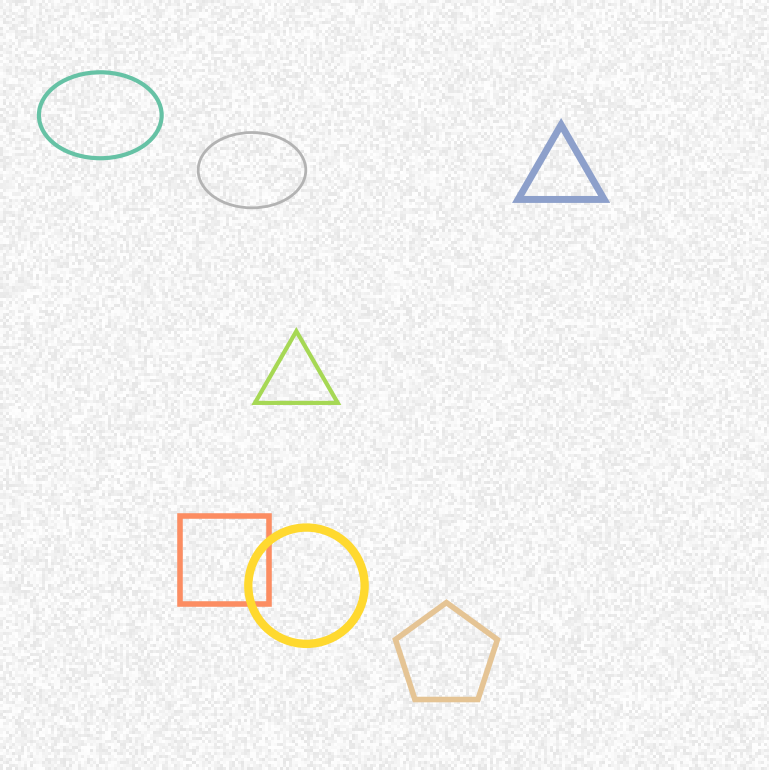[{"shape": "oval", "thickness": 1.5, "radius": 0.4, "center": [0.13, 0.85]}, {"shape": "square", "thickness": 2, "radius": 0.29, "center": [0.292, 0.273]}, {"shape": "triangle", "thickness": 2.5, "radius": 0.32, "center": [0.729, 0.773]}, {"shape": "triangle", "thickness": 1.5, "radius": 0.31, "center": [0.385, 0.508]}, {"shape": "circle", "thickness": 3, "radius": 0.38, "center": [0.398, 0.239]}, {"shape": "pentagon", "thickness": 2, "radius": 0.35, "center": [0.58, 0.148]}, {"shape": "oval", "thickness": 1, "radius": 0.35, "center": [0.327, 0.779]}]